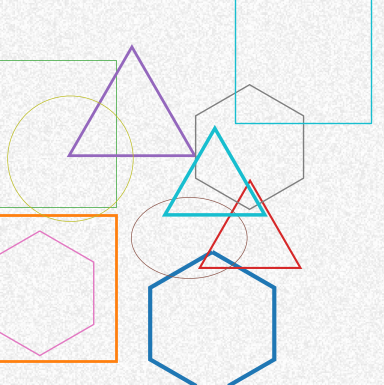[{"shape": "hexagon", "thickness": 3, "radius": 0.93, "center": [0.551, 0.159]}, {"shape": "square", "thickness": 2, "radius": 0.95, "center": [0.112, 0.253]}, {"shape": "square", "thickness": 0.5, "radius": 0.95, "center": [0.111, 0.652]}, {"shape": "triangle", "thickness": 1.5, "radius": 0.76, "center": [0.65, 0.38]}, {"shape": "triangle", "thickness": 2, "radius": 0.94, "center": [0.343, 0.69]}, {"shape": "oval", "thickness": 0.5, "radius": 0.75, "center": [0.492, 0.382]}, {"shape": "hexagon", "thickness": 1, "radius": 0.81, "center": [0.103, 0.238]}, {"shape": "hexagon", "thickness": 1, "radius": 0.81, "center": [0.648, 0.618]}, {"shape": "circle", "thickness": 0.5, "radius": 0.82, "center": [0.183, 0.588]}, {"shape": "square", "thickness": 1, "radius": 0.88, "center": [0.787, 0.856]}, {"shape": "triangle", "thickness": 2.5, "radius": 0.75, "center": [0.558, 0.517]}]